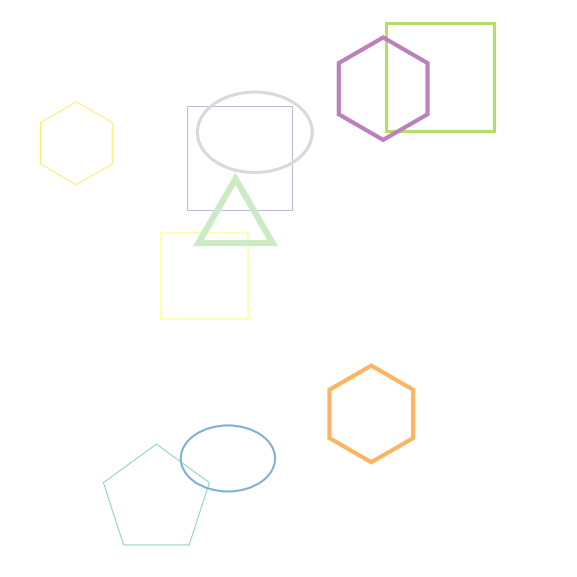[{"shape": "pentagon", "thickness": 0.5, "radius": 0.48, "center": [0.271, 0.134]}, {"shape": "square", "thickness": 1, "radius": 0.37, "center": [0.354, 0.522]}, {"shape": "square", "thickness": 0.5, "radius": 0.45, "center": [0.415, 0.725]}, {"shape": "oval", "thickness": 1, "radius": 0.41, "center": [0.395, 0.205]}, {"shape": "hexagon", "thickness": 2, "radius": 0.42, "center": [0.643, 0.282]}, {"shape": "square", "thickness": 1.5, "radius": 0.47, "center": [0.763, 0.866]}, {"shape": "oval", "thickness": 1.5, "radius": 0.5, "center": [0.441, 0.77]}, {"shape": "hexagon", "thickness": 2, "radius": 0.44, "center": [0.663, 0.846]}, {"shape": "triangle", "thickness": 3, "radius": 0.37, "center": [0.408, 0.615]}, {"shape": "hexagon", "thickness": 0.5, "radius": 0.36, "center": [0.132, 0.751]}]